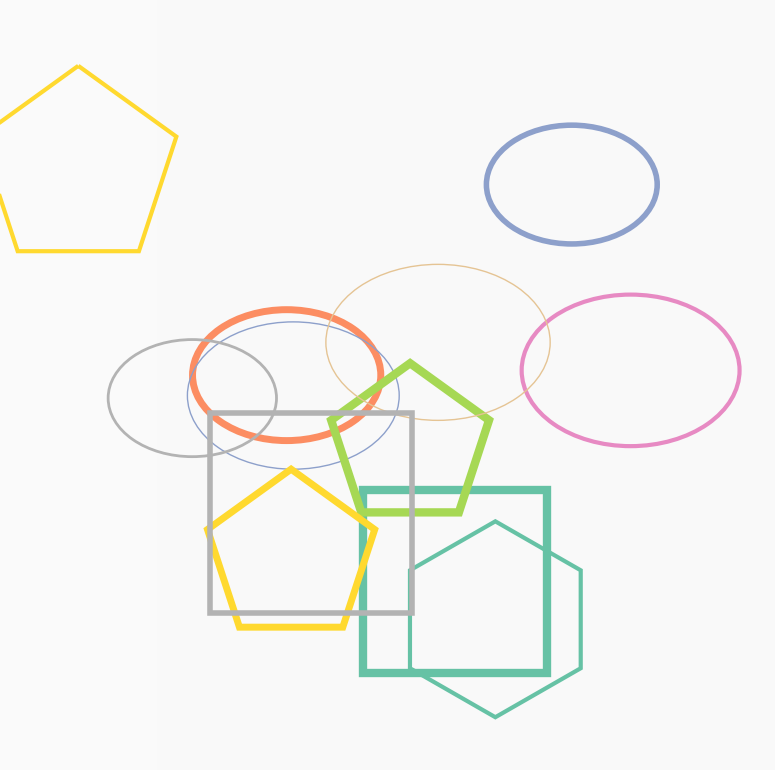[{"shape": "hexagon", "thickness": 1.5, "radius": 0.64, "center": [0.639, 0.196]}, {"shape": "square", "thickness": 3, "radius": 0.6, "center": [0.587, 0.245]}, {"shape": "oval", "thickness": 2.5, "radius": 0.61, "center": [0.37, 0.513]}, {"shape": "oval", "thickness": 2, "radius": 0.55, "center": [0.738, 0.76]}, {"shape": "oval", "thickness": 0.5, "radius": 0.68, "center": [0.378, 0.486]}, {"shape": "oval", "thickness": 1.5, "radius": 0.7, "center": [0.814, 0.519]}, {"shape": "pentagon", "thickness": 3, "radius": 0.54, "center": [0.529, 0.421]}, {"shape": "pentagon", "thickness": 1.5, "radius": 0.67, "center": [0.101, 0.781]}, {"shape": "pentagon", "thickness": 2.5, "radius": 0.57, "center": [0.376, 0.277]}, {"shape": "oval", "thickness": 0.5, "radius": 0.72, "center": [0.565, 0.555]}, {"shape": "square", "thickness": 2, "radius": 0.65, "center": [0.401, 0.333]}, {"shape": "oval", "thickness": 1, "radius": 0.54, "center": [0.248, 0.483]}]